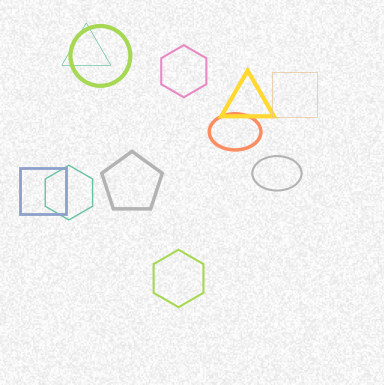[{"shape": "triangle", "thickness": 0.5, "radius": 0.37, "center": [0.224, 0.867]}, {"shape": "hexagon", "thickness": 1, "radius": 0.35, "center": [0.179, 0.5]}, {"shape": "oval", "thickness": 2.5, "radius": 0.34, "center": [0.611, 0.658]}, {"shape": "square", "thickness": 2, "radius": 0.3, "center": [0.111, 0.503]}, {"shape": "hexagon", "thickness": 1.5, "radius": 0.34, "center": [0.477, 0.815]}, {"shape": "hexagon", "thickness": 1.5, "radius": 0.37, "center": [0.464, 0.277]}, {"shape": "circle", "thickness": 3, "radius": 0.39, "center": [0.261, 0.855]}, {"shape": "triangle", "thickness": 3, "radius": 0.4, "center": [0.643, 0.737]}, {"shape": "square", "thickness": 0.5, "radius": 0.3, "center": [0.765, 0.755]}, {"shape": "pentagon", "thickness": 2.5, "radius": 0.41, "center": [0.343, 0.524]}, {"shape": "oval", "thickness": 1.5, "radius": 0.32, "center": [0.719, 0.55]}]